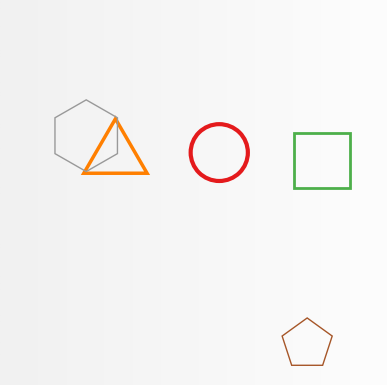[{"shape": "circle", "thickness": 3, "radius": 0.37, "center": [0.566, 0.604]}, {"shape": "square", "thickness": 2, "radius": 0.36, "center": [0.831, 0.582]}, {"shape": "triangle", "thickness": 2.5, "radius": 0.47, "center": [0.298, 0.597]}, {"shape": "pentagon", "thickness": 1, "radius": 0.34, "center": [0.793, 0.106]}, {"shape": "hexagon", "thickness": 1, "radius": 0.47, "center": [0.222, 0.648]}]